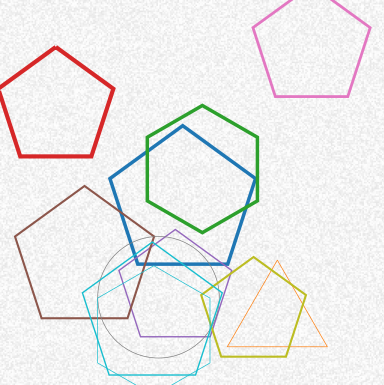[{"shape": "pentagon", "thickness": 2.5, "radius": 0.99, "center": [0.475, 0.475]}, {"shape": "triangle", "thickness": 0.5, "radius": 0.75, "center": [0.72, 0.174]}, {"shape": "hexagon", "thickness": 2.5, "radius": 0.83, "center": [0.526, 0.561]}, {"shape": "pentagon", "thickness": 3, "radius": 0.79, "center": [0.145, 0.721]}, {"shape": "pentagon", "thickness": 1, "radius": 0.77, "center": [0.455, 0.25]}, {"shape": "pentagon", "thickness": 1.5, "radius": 0.95, "center": [0.22, 0.327]}, {"shape": "pentagon", "thickness": 2, "radius": 0.8, "center": [0.809, 0.879]}, {"shape": "circle", "thickness": 0.5, "radius": 0.79, "center": [0.412, 0.228]}, {"shape": "pentagon", "thickness": 1.5, "radius": 0.72, "center": [0.659, 0.189]}, {"shape": "hexagon", "thickness": 0.5, "radius": 0.84, "center": [0.4, 0.141]}, {"shape": "pentagon", "thickness": 1, "radius": 0.95, "center": [0.396, 0.18]}]